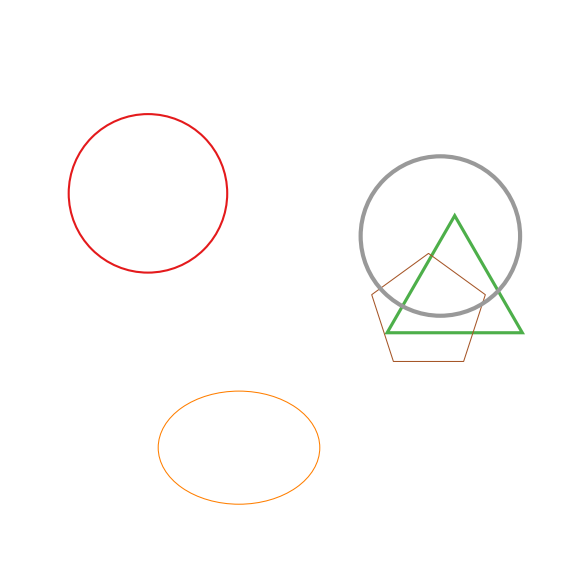[{"shape": "circle", "thickness": 1, "radius": 0.69, "center": [0.256, 0.664]}, {"shape": "triangle", "thickness": 1.5, "radius": 0.68, "center": [0.787, 0.491]}, {"shape": "oval", "thickness": 0.5, "radius": 0.7, "center": [0.414, 0.224]}, {"shape": "pentagon", "thickness": 0.5, "radius": 0.52, "center": [0.742, 0.457]}, {"shape": "circle", "thickness": 2, "radius": 0.69, "center": [0.763, 0.59]}]